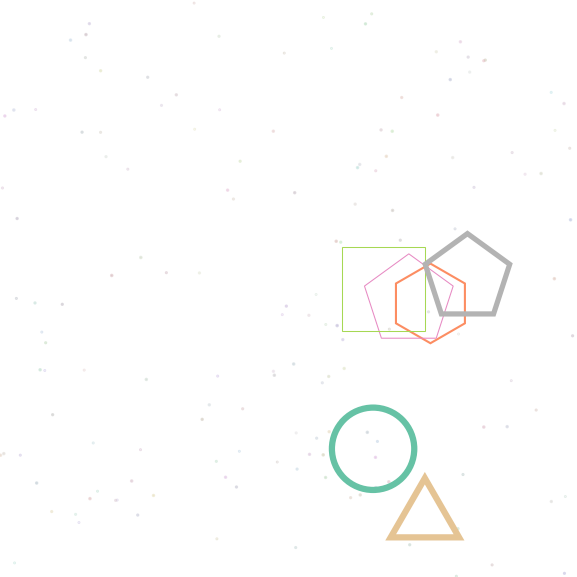[{"shape": "circle", "thickness": 3, "radius": 0.36, "center": [0.646, 0.222]}, {"shape": "hexagon", "thickness": 1, "radius": 0.34, "center": [0.745, 0.474]}, {"shape": "pentagon", "thickness": 0.5, "radius": 0.4, "center": [0.708, 0.479]}, {"shape": "square", "thickness": 0.5, "radius": 0.36, "center": [0.663, 0.499]}, {"shape": "triangle", "thickness": 3, "radius": 0.34, "center": [0.736, 0.103]}, {"shape": "pentagon", "thickness": 2.5, "radius": 0.38, "center": [0.809, 0.518]}]